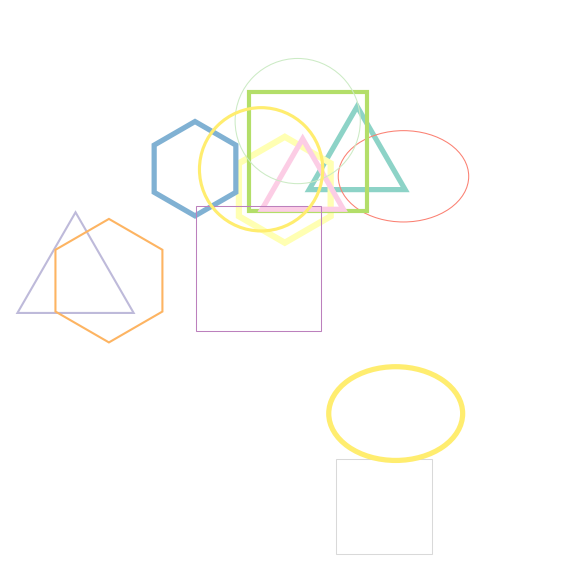[{"shape": "triangle", "thickness": 2.5, "radius": 0.48, "center": [0.618, 0.719]}, {"shape": "hexagon", "thickness": 3, "radius": 0.46, "center": [0.493, 0.671]}, {"shape": "triangle", "thickness": 1, "radius": 0.58, "center": [0.131, 0.515]}, {"shape": "oval", "thickness": 0.5, "radius": 0.56, "center": [0.699, 0.694]}, {"shape": "hexagon", "thickness": 2.5, "radius": 0.41, "center": [0.338, 0.707]}, {"shape": "hexagon", "thickness": 1, "radius": 0.53, "center": [0.189, 0.513]}, {"shape": "square", "thickness": 2, "radius": 0.51, "center": [0.534, 0.736]}, {"shape": "triangle", "thickness": 2.5, "radius": 0.41, "center": [0.524, 0.677]}, {"shape": "square", "thickness": 0.5, "radius": 0.41, "center": [0.665, 0.122]}, {"shape": "square", "thickness": 0.5, "radius": 0.54, "center": [0.447, 0.534]}, {"shape": "circle", "thickness": 0.5, "radius": 0.54, "center": [0.516, 0.79]}, {"shape": "circle", "thickness": 1.5, "radius": 0.53, "center": [0.452, 0.706]}, {"shape": "oval", "thickness": 2.5, "radius": 0.58, "center": [0.685, 0.283]}]